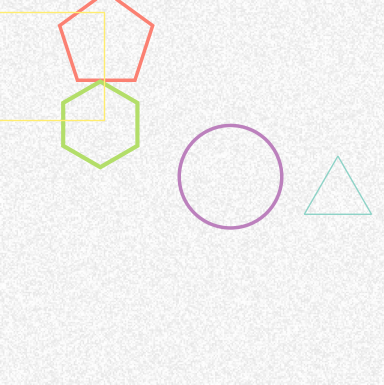[{"shape": "triangle", "thickness": 1, "radius": 0.5, "center": [0.878, 0.494]}, {"shape": "pentagon", "thickness": 2.5, "radius": 0.64, "center": [0.276, 0.894]}, {"shape": "hexagon", "thickness": 3, "radius": 0.56, "center": [0.261, 0.677]}, {"shape": "circle", "thickness": 2.5, "radius": 0.67, "center": [0.599, 0.541]}, {"shape": "square", "thickness": 1, "radius": 0.71, "center": [0.128, 0.829]}]